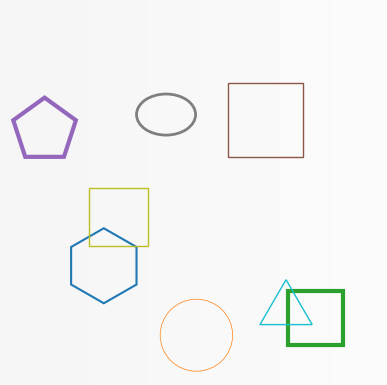[{"shape": "hexagon", "thickness": 1.5, "radius": 0.49, "center": [0.268, 0.31]}, {"shape": "circle", "thickness": 0.5, "radius": 0.47, "center": [0.507, 0.129]}, {"shape": "square", "thickness": 3, "radius": 0.35, "center": [0.814, 0.175]}, {"shape": "pentagon", "thickness": 3, "radius": 0.42, "center": [0.115, 0.661]}, {"shape": "square", "thickness": 1, "radius": 0.48, "center": [0.685, 0.689]}, {"shape": "oval", "thickness": 2, "radius": 0.38, "center": [0.429, 0.702]}, {"shape": "square", "thickness": 1, "radius": 0.38, "center": [0.307, 0.436]}, {"shape": "triangle", "thickness": 1, "radius": 0.39, "center": [0.738, 0.196]}]